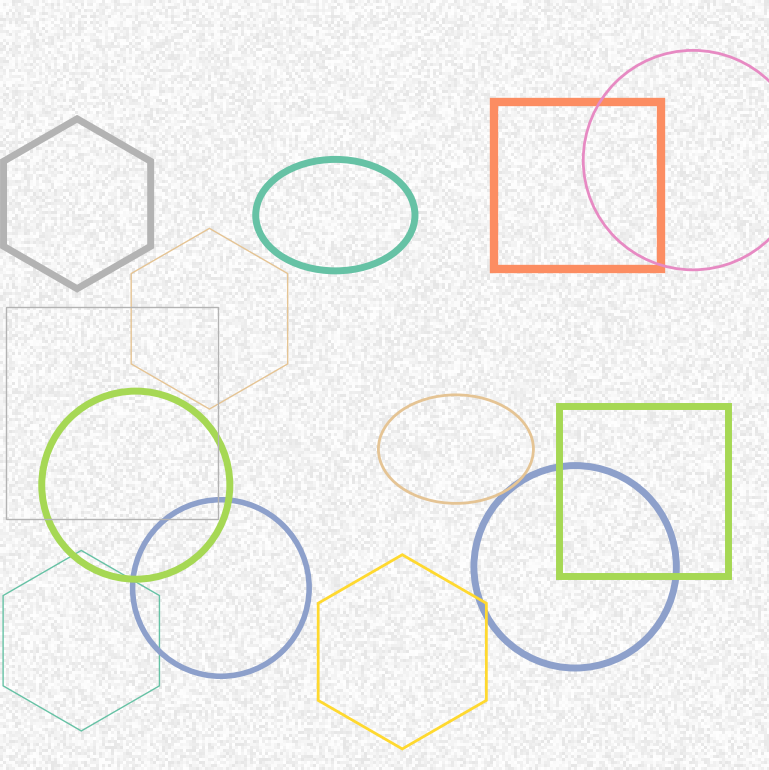[{"shape": "hexagon", "thickness": 0.5, "radius": 0.59, "center": [0.106, 0.168]}, {"shape": "oval", "thickness": 2.5, "radius": 0.52, "center": [0.436, 0.721]}, {"shape": "square", "thickness": 3, "radius": 0.54, "center": [0.75, 0.759]}, {"shape": "circle", "thickness": 2, "radius": 0.57, "center": [0.287, 0.236]}, {"shape": "circle", "thickness": 2.5, "radius": 0.66, "center": [0.747, 0.264]}, {"shape": "circle", "thickness": 1, "radius": 0.71, "center": [0.9, 0.792]}, {"shape": "circle", "thickness": 2.5, "radius": 0.61, "center": [0.176, 0.37]}, {"shape": "square", "thickness": 2.5, "radius": 0.55, "center": [0.836, 0.362]}, {"shape": "hexagon", "thickness": 1, "radius": 0.63, "center": [0.522, 0.153]}, {"shape": "oval", "thickness": 1, "radius": 0.5, "center": [0.592, 0.417]}, {"shape": "hexagon", "thickness": 0.5, "radius": 0.59, "center": [0.272, 0.586]}, {"shape": "hexagon", "thickness": 2.5, "radius": 0.55, "center": [0.1, 0.735]}, {"shape": "square", "thickness": 0.5, "radius": 0.69, "center": [0.145, 0.464]}]